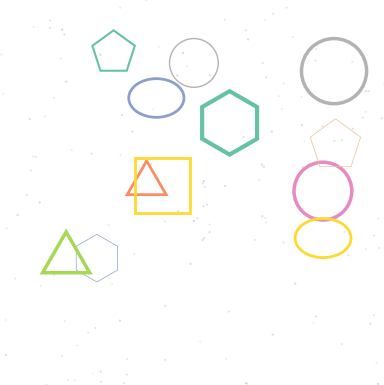[{"shape": "hexagon", "thickness": 3, "radius": 0.41, "center": [0.596, 0.681]}, {"shape": "pentagon", "thickness": 1.5, "radius": 0.29, "center": [0.295, 0.863]}, {"shape": "triangle", "thickness": 2, "radius": 0.29, "center": [0.381, 0.524]}, {"shape": "oval", "thickness": 2, "radius": 0.36, "center": [0.406, 0.745]}, {"shape": "hexagon", "thickness": 0.5, "radius": 0.31, "center": [0.252, 0.329]}, {"shape": "circle", "thickness": 2.5, "radius": 0.38, "center": [0.839, 0.504]}, {"shape": "triangle", "thickness": 2.5, "radius": 0.35, "center": [0.172, 0.327]}, {"shape": "oval", "thickness": 2, "radius": 0.36, "center": [0.839, 0.382]}, {"shape": "square", "thickness": 2, "radius": 0.35, "center": [0.422, 0.518]}, {"shape": "pentagon", "thickness": 0.5, "radius": 0.34, "center": [0.871, 0.623]}, {"shape": "circle", "thickness": 2.5, "radius": 0.42, "center": [0.868, 0.815]}, {"shape": "circle", "thickness": 1, "radius": 0.32, "center": [0.504, 0.837]}]